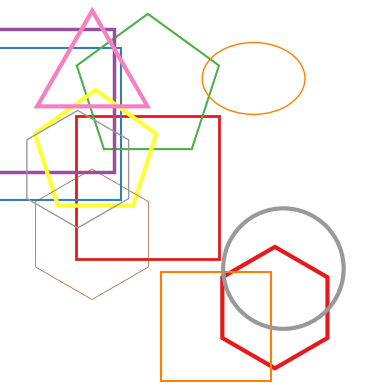[{"shape": "hexagon", "thickness": 3, "radius": 0.79, "center": [0.714, 0.201]}, {"shape": "square", "thickness": 2, "radius": 0.93, "center": [0.383, 0.513]}, {"shape": "square", "thickness": 1.5, "radius": 0.99, "center": [0.117, 0.678]}, {"shape": "pentagon", "thickness": 1.5, "radius": 0.97, "center": [0.384, 0.77]}, {"shape": "square", "thickness": 2.5, "radius": 0.93, "center": [0.111, 0.739]}, {"shape": "square", "thickness": 1.5, "radius": 0.71, "center": [0.561, 0.152]}, {"shape": "oval", "thickness": 1, "radius": 0.67, "center": [0.659, 0.796]}, {"shape": "pentagon", "thickness": 3, "radius": 0.83, "center": [0.248, 0.6]}, {"shape": "hexagon", "thickness": 0.5, "radius": 0.85, "center": [0.239, 0.391]}, {"shape": "triangle", "thickness": 3, "radius": 0.83, "center": [0.24, 0.807]}, {"shape": "circle", "thickness": 3, "radius": 0.78, "center": [0.736, 0.302]}, {"shape": "hexagon", "thickness": 1, "radius": 0.76, "center": [0.202, 0.561]}]